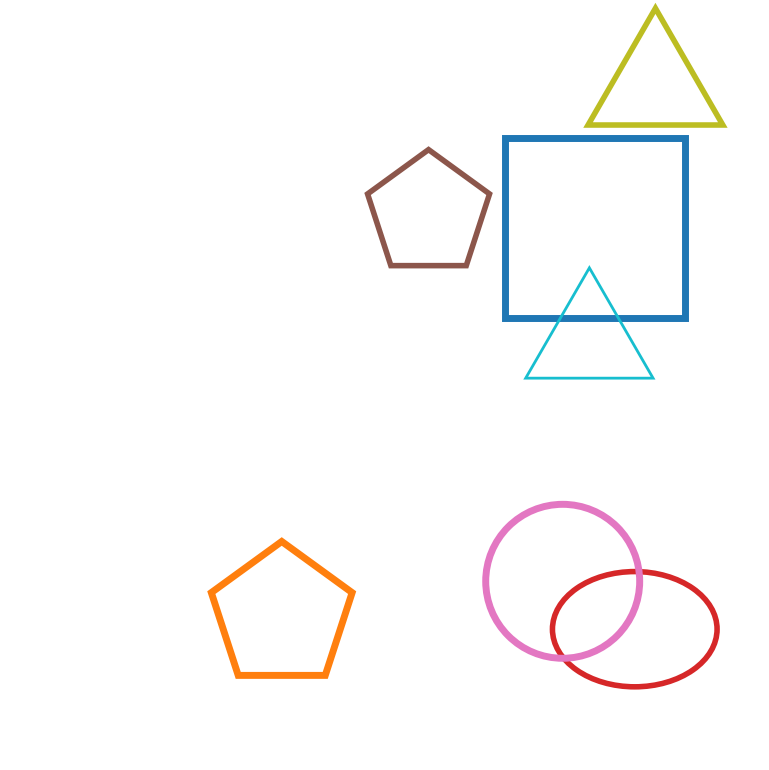[{"shape": "square", "thickness": 2.5, "radius": 0.58, "center": [0.773, 0.704]}, {"shape": "pentagon", "thickness": 2.5, "radius": 0.48, "center": [0.366, 0.201]}, {"shape": "oval", "thickness": 2, "radius": 0.53, "center": [0.824, 0.183]}, {"shape": "pentagon", "thickness": 2, "radius": 0.42, "center": [0.557, 0.722]}, {"shape": "circle", "thickness": 2.5, "radius": 0.5, "center": [0.731, 0.245]}, {"shape": "triangle", "thickness": 2, "radius": 0.51, "center": [0.851, 0.888]}, {"shape": "triangle", "thickness": 1, "radius": 0.48, "center": [0.765, 0.557]}]